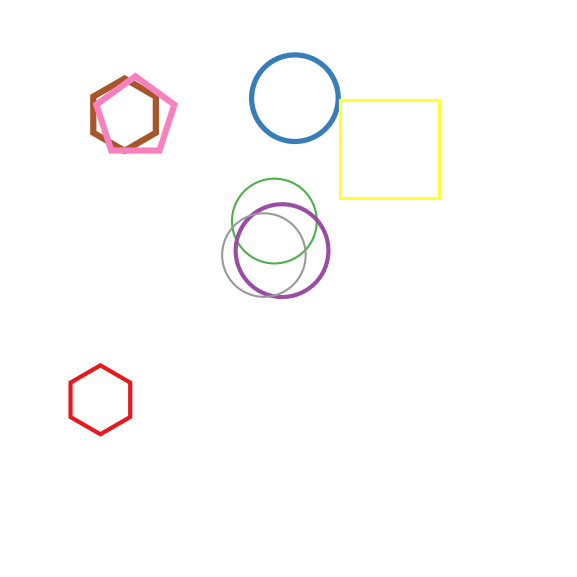[{"shape": "hexagon", "thickness": 2, "radius": 0.3, "center": [0.174, 0.307]}, {"shape": "circle", "thickness": 2.5, "radius": 0.37, "center": [0.511, 0.829]}, {"shape": "circle", "thickness": 1, "radius": 0.37, "center": [0.475, 0.616]}, {"shape": "circle", "thickness": 2, "radius": 0.4, "center": [0.488, 0.565]}, {"shape": "square", "thickness": 1.5, "radius": 0.43, "center": [0.674, 0.741]}, {"shape": "hexagon", "thickness": 3, "radius": 0.31, "center": [0.216, 0.801]}, {"shape": "pentagon", "thickness": 3, "radius": 0.36, "center": [0.234, 0.796]}, {"shape": "circle", "thickness": 1, "radius": 0.36, "center": [0.457, 0.557]}]